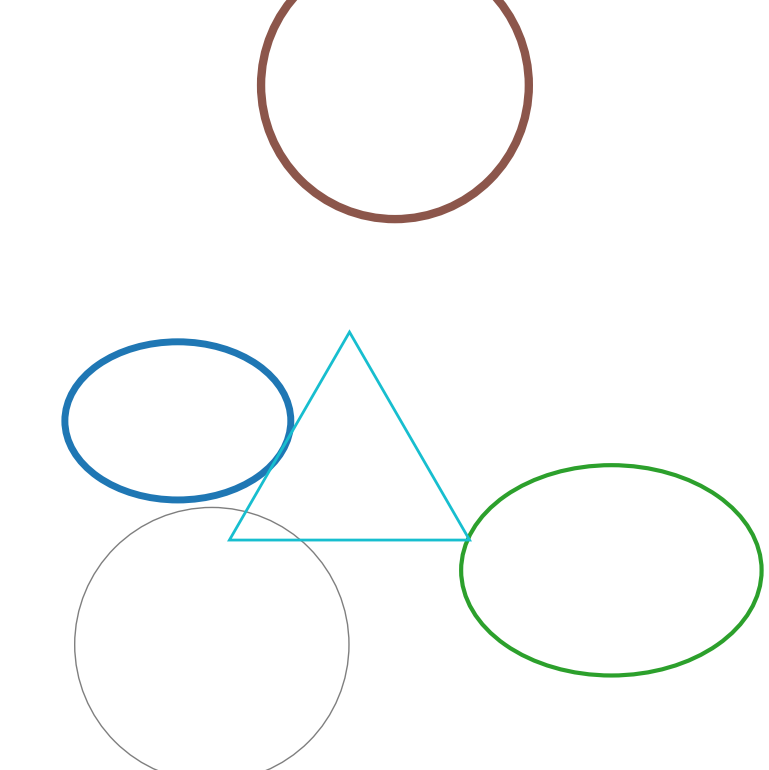[{"shape": "oval", "thickness": 2.5, "radius": 0.73, "center": [0.231, 0.453]}, {"shape": "oval", "thickness": 1.5, "radius": 0.98, "center": [0.794, 0.259]}, {"shape": "circle", "thickness": 3, "radius": 0.87, "center": [0.513, 0.889]}, {"shape": "circle", "thickness": 0.5, "radius": 0.89, "center": [0.275, 0.163]}, {"shape": "triangle", "thickness": 1, "radius": 0.9, "center": [0.454, 0.389]}]